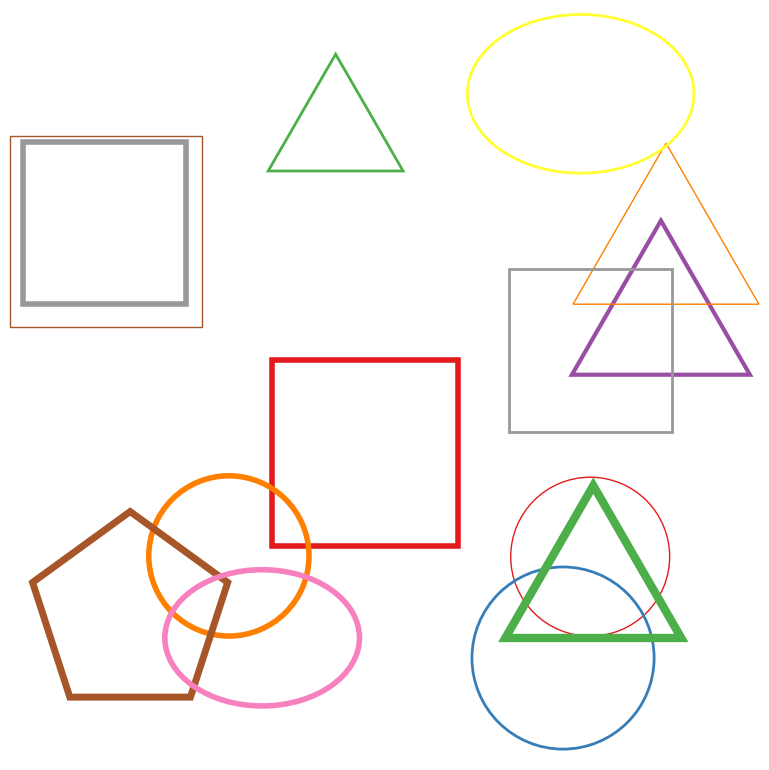[{"shape": "circle", "thickness": 0.5, "radius": 0.52, "center": [0.766, 0.277]}, {"shape": "square", "thickness": 2, "radius": 0.6, "center": [0.474, 0.412]}, {"shape": "circle", "thickness": 1, "radius": 0.59, "center": [0.731, 0.145]}, {"shape": "triangle", "thickness": 3, "radius": 0.66, "center": [0.771, 0.237]}, {"shape": "triangle", "thickness": 1, "radius": 0.51, "center": [0.436, 0.829]}, {"shape": "triangle", "thickness": 1.5, "radius": 0.67, "center": [0.858, 0.58]}, {"shape": "triangle", "thickness": 0.5, "radius": 0.7, "center": [0.865, 0.675]}, {"shape": "circle", "thickness": 2, "radius": 0.52, "center": [0.297, 0.278]}, {"shape": "oval", "thickness": 1, "radius": 0.74, "center": [0.754, 0.878]}, {"shape": "pentagon", "thickness": 2.5, "radius": 0.67, "center": [0.169, 0.202]}, {"shape": "square", "thickness": 0.5, "radius": 0.62, "center": [0.138, 0.699]}, {"shape": "oval", "thickness": 2, "radius": 0.63, "center": [0.34, 0.172]}, {"shape": "square", "thickness": 2, "radius": 0.53, "center": [0.136, 0.71]}, {"shape": "square", "thickness": 1, "radius": 0.53, "center": [0.767, 0.545]}]